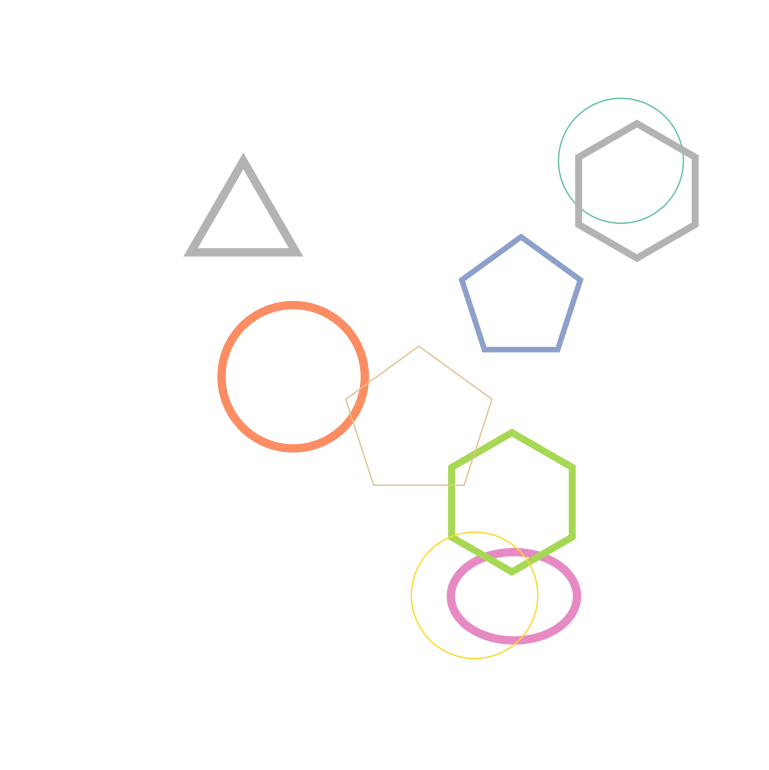[{"shape": "circle", "thickness": 0.5, "radius": 0.41, "center": [0.806, 0.791]}, {"shape": "circle", "thickness": 3, "radius": 0.47, "center": [0.381, 0.511]}, {"shape": "pentagon", "thickness": 2, "radius": 0.4, "center": [0.677, 0.611]}, {"shape": "oval", "thickness": 3, "radius": 0.41, "center": [0.667, 0.226]}, {"shape": "hexagon", "thickness": 2.5, "radius": 0.45, "center": [0.665, 0.348]}, {"shape": "circle", "thickness": 0.5, "radius": 0.41, "center": [0.616, 0.227]}, {"shape": "pentagon", "thickness": 0.5, "radius": 0.5, "center": [0.544, 0.451]}, {"shape": "hexagon", "thickness": 2.5, "radius": 0.44, "center": [0.827, 0.752]}, {"shape": "triangle", "thickness": 3, "radius": 0.4, "center": [0.316, 0.712]}]